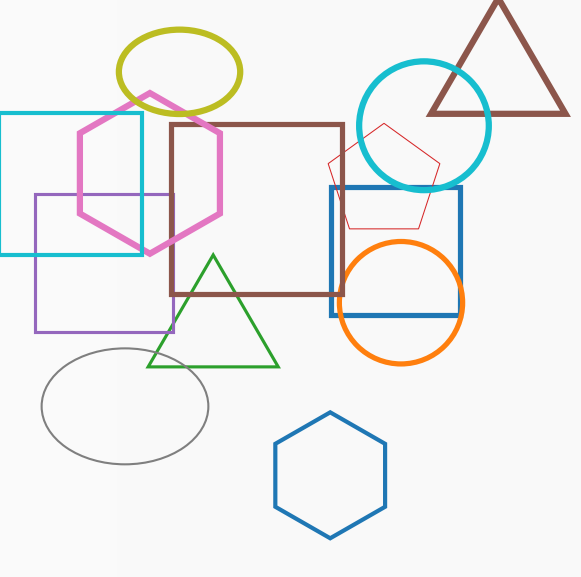[{"shape": "hexagon", "thickness": 2, "radius": 0.55, "center": [0.568, 0.176]}, {"shape": "square", "thickness": 2.5, "radius": 0.55, "center": [0.68, 0.564]}, {"shape": "circle", "thickness": 2.5, "radius": 0.53, "center": [0.69, 0.475]}, {"shape": "triangle", "thickness": 1.5, "radius": 0.65, "center": [0.367, 0.428]}, {"shape": "pentagon", "thickness": 0.5, "radius": 0.51, "center": [0.661, 0.685]}, {"shape": "square", "thickness": 1.5, "radius": 0.6, "center": [0.179, 0.543]}, {"shape": "triangle", "thickness": 3, "radius": 0.67, "center": [0.857, 0.869]}, {"shape": "square", "thickness": 2.5, "radius": 0.74, "center": [0.442, 0.638]}, {"shape": "hexagon", "thickness": 3, "radius": 0.7, "center": [0.258, 0.699]}, {"shape": "oval", "thickness": 1, "radius": 0.72, "center": [0.215, 0.296]}, {"shape": "oval", "thickness": 3, "radius": 0.52, "center": [0.309, 0.875]}, {"shape": "circle", "thickness": 3, "radius": 0.56, "center": [0.729, 0.781]}, {"shape": "square", "thickness": 2, "radius": 0.61, "center": [0.121, 0.681]}]